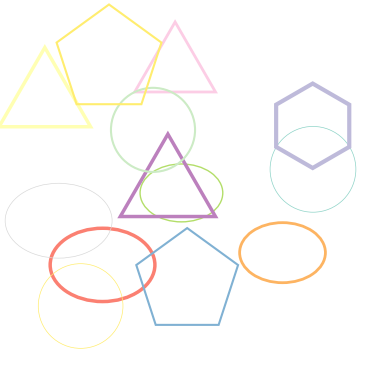[{"shape": "circle", "thickness": 0.5, "radius": 0.56, "center": [0.813, 0.56]}, {"shape": "triangle", "thickness": 2.5, "radius": 0.69, "center": [0.116, 0.739]}, {"shape": "hexagon", "thickness": 3, "radius": 0.55, "center": [0.812, 0.673]}, {"shape": "oval", "thickness": 2.5, "radius": 0.68, "center": [0.266, 0.312]}, {"shape": "pentagon", "thickness": 1.5, "radius": 0.69, "center": [0.486, 0.269]}, {"shape": "oval", "thickness": 2, "radius": 0.56, "center": [0.734, 0.344]}, {"shape": "oval", "thickness": 1, "radius": 0.54, "center": [0.471, 0.499]}, {"shape": "triangle", "thickness": 2, "radius": 0.61, "center": [0.455, 0.822]}, {"shape": "oval", "thickness": 0.5, "radius": 0.69, "center": [0.152, 0.427]}, {"shape": "triangle", "thickness": 2.5, "radius": 0.71, "center": [0.436, 0.509]}, {"shape": "circle", "thickness": 1.5, "radius": 0.55, "center": [0.397, 0.663]}, {"shape": "circle", "thickness": 0.5, "radius": 0.55, "center": [0.209, 0.205]}, {"shape": "pentagon", "thickness": 1.5, "radius": 0.72, "center": [0.283, 0.845]}]